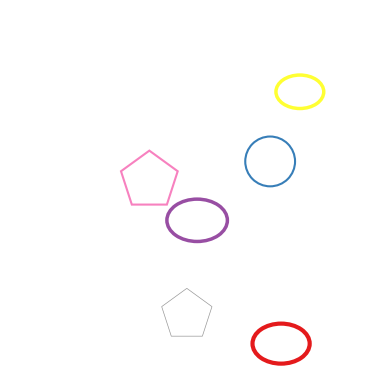[{"shape": "oval", "thickness": 3, "radius": 0.37, "center": [0.73, 0.107]}, {"shape": "circle", "thickness": 1.5, "radius": 0.32, "center": [0.702, 0.581]}, {"shape": "oval", "thickness": 2.5, "radius": 0.39, "center": [0.512, 0.428]}, {"shape": "oval", "thickness": 2.5, "radius": 0.31, "center": [0.779, 0.762]}, {"shape": "pentagon", "thickness": 1.5, "radius": 0.39, "center": [0.388, 0.531]}, {"shape": "pentagon", "thickness": 0.5, "radius": 0.34, "center": [0.485, 0.182]}]